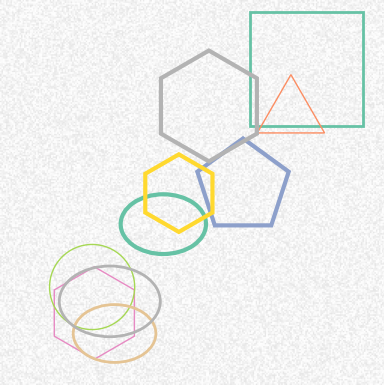[{"shape": "square", "thickness": 2, "radius": 0.73, "center": [0.795, 0.821]}, {"shape": "oval", "thickness": 3, "radius": 0.55, "center": [0.424, 0.418]}, {"shape": "triangle", "thickness": 1, "radius": 0.5, "center": [0.756, 0.705]}, {"shape": "pentagon", "thickness": 3, "radius": 0.62, "center": [0.631, 0.516]}, {"shape": "hexagon", "thickness": 1, "radius": 0.6, "center": [0.245, 0.187]}, {"shape": "circle", "thickness": 1, "radius": 0.55, "center": [0.239, 0.255]}, {"shape": "hexagon", "thickness": 3, "radius": 0.5, "center": [0.465, 0.498]}, {"shape": "oval", "thickness": 2, "radius": 0.54, "center": [0.298, 0.134]}, {"shape": "oval", "thickness": 2, "radius": 0.66, "center": [0.285, 0.217]}, {"shape": "hexagon", "thickness": 3, "radius": 0.72, "center": [0.543, 0.725]}]